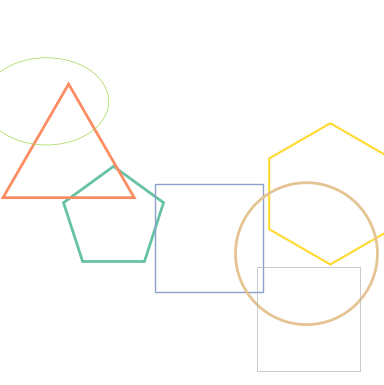[{"shape": "pentagon", "thickness": 2, "radius": 0.68, "center": [0.295, 0.431]}, {"shape": "triangle", "thickness": 2, "radius": 0.98, "center": [0.178, 0.585]}, {"shape": "square", "thickness": 1, "radius": 0.7, "center": [0.542, 0.382]}, {"shape": "oval", "thickness": 0.5, "radius": 0.81, "center": [0.12, 0.737]}, {"shape": "hexagon", "thickness": 1.5, "radius": 0.92, "center": [0.858, 0.497]}, {"shape": "circle", "thickness": 2, "radius": 0.92, "center": [0.796, 0.341]}, {"shape": "square", "thickness": 0.5, "radius": 0.67, "center": [0.801, 0.171]}]